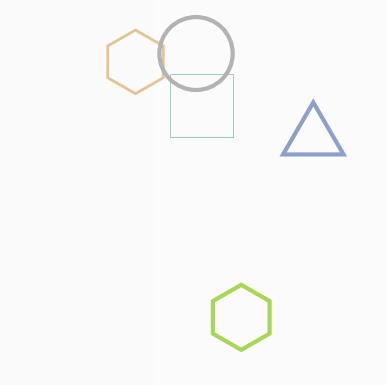[{"shape": "square", "thickness": 0.5, "radius": 0.41, "center": [0.52, 0.726]}, {"shape": "triangle", "thickness": 3, "radius": 0.45, "center": [0.808, 0.644]}, {"shape": "hexagon", "thickness": 3, "radius": 0.42, "center": [0.623, 0.176]}, {"shape": "hexagon", "thickness": 2, "radius": 0.41, "center": [0.35, 0.839]}, {"shape": "circle", "thickness": 3, "radius": 0.47, "center": [0.506, 0.861]}]